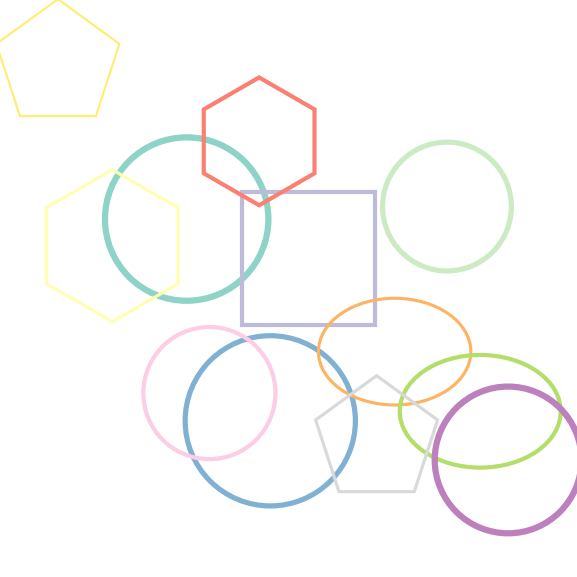[{"shape": "circle", "thickness": 3, "radius": 0.71, "center": [0.323, 0.62]}, {"shape": "hexagon", "thickness": 1.5, "radius": 0.66, "center": [0.194, 0.574]}, {"shape": "square", "thickness": 2, "radius": 0.57, "center": [0.534, 0.551]}, {"shape": "hexagon", "thickness": 2, "radius": 0.55, "center": [0.449, 0.754]}, {"shape": "circle", "thickness": 2.5, "radius": 0.74, "center": [0.468, 0.27]}, {"shape": "oval", "thickness": 1.5, "radius": 0.66, "center": [0.683, 0.39]}, {"shape": "oval", "thickness": 2, "radius": 0.7, "center": [0.832, 0.287]}, {"shape": "circle", "thickness": 2, "radius": 0.57, "center": [0.363, 0.318]}, {"shape": "pentagon", "thickness": 1.5, "radius": 0.56, "center": [0.652, 0.238]}, {"shape": "circle", "thickness": 3, "radius": 0.64, "center": [0.88, 0.203]}, {"shape": "circle", "thickness": 2.5, "radius": 0.56, "center": [0.774, 0.641]}, {"shape": "pentagon", "thickness": 1, "radius": 0.56, "center": [0.1, 0.889]}]